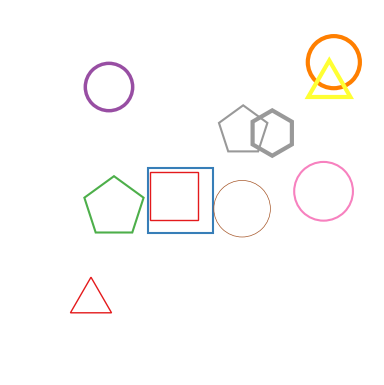[{"shape": "square", "thickness": 1, "radius": 0.31, "center": [0.451, 0.492]}, {"shape": "triangle", "thickness": 1, "radius": 0.31, "center": [0.236, 0.218]}, {"shape": "square", "thickness": 1.5, "radius": 0.42, "center": [0.47, 0.48]}, {"shape": "pentagon", "thickness": 1.5, "radius": 0.4, "center": [0.296, 0.462]}, {"shape": "circle", "thickness": 2.5, "radius": 0.31, "center": [0.283, 0.774]}, {"shape": "circle", "thickness": 3, "radius": 0.34, "center": [0.867, 0.839]}, {"shape": "triangle", "thickness": 3, "radius": 0.32, "center": [0.855, 0.78]}, {"shape": "circle", "thickness": 0.5, "radius": 0.37, "center": [0.629, 0.458]}, {"shape": "circle", "thickness": 1.5, "radius": 0.38, "center": [0.84, 0.503]}, {"shape": "hexagon", "thickness": 3, "radius": 0.29, "center": [0.707, 0.654]}, {"shape": "pentagon", "thickness": 1.5, "radius": 0.33, "center": [0.632, 0.66]}]